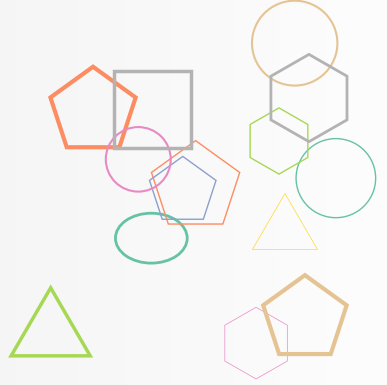[{"shape": "circle", "thickness": 1, "radius": 0.51, "center": [0.867, 0.537]}, {"shape": "oval", "thickness": 2, "radius": 0.46, "center": [0.391, 0.381]}, {"shape": "pentagon", "thickness": 1, "radius": 0.6, "center": [0.505, 0.515]}, {"shape": "pentagon", "thickness": 3, "radius": 0.58, "center": [0.24, 0.711]}, {"shape": "pentagon", "thickness": 1, "radius": 0.45, "center": [0.472, 0.504]}, {"shape": "circle", "thickness": 1.5, "radius": 0.42, "center": [0.357, 0.586]}, {"shape": "hexagon", "thickness": 0.5, "radius": 0.47, "center": [0.661, 0.109]}, {"shape": "hexagon", "thickness": 1, "radius": 0.43, "center": [0.72, 0.634]}, {"shape": "triangle", "thickness": 2.5, "radius": 0.59, "center": [0.131, 0.135]}, {"shape": "triangle", "thickness": 0.5, "radius": 0.49, "center": [0.735, 0.4]}, {"shape": "circle", "thickness": 1.5, "radius": 0.55, "center": [0.76, 0.888]}, {"shape": "pentagon", "thickness": 3, "radius": 0.57, "center": [0.787, 0.172]}, {"shape": "hexagon", "thickness": 2, "radius": 0.57, "center": [0.797, 0.745]}, {"shape": "square", "thickness": 2.5, "radius": 0.5, "center": [0.393, 0.716]}]